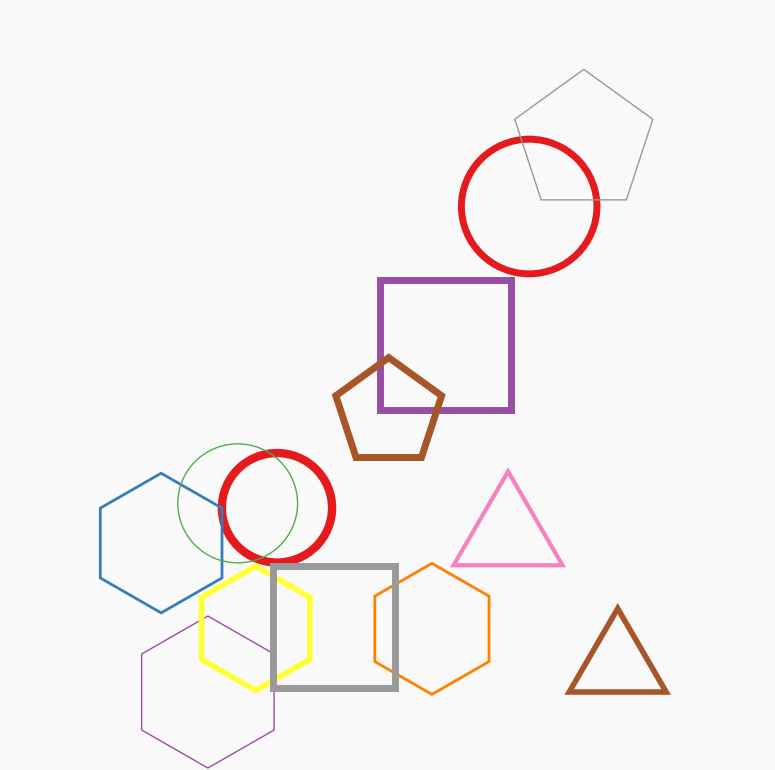[{"shape": "circle", "thickness": 2.5, "radius": 0.44, "center": [0.683, 0.732]}, {"shape": "circle", "thickness": 3, "radius": 0.36, "center": [0.357, 0.341]}, {"shape": "hexagon", "thickness": 1, "radius": 0.45, "center": [0.208, 0.295]}, {"shape": "circle", "thickness": 0.5, "radius": 0.39, "center": [0.307, 0.346]}, {"shape": "hexagon", "thickness": 0.5, "radius": 0.49, "center": [0.268, 0.101]}, {"shape": "square", "thickness": 2.5, "radius": 0.42, "center": [0.575, 0.552]}, {"shape": "hexagon", "thickness": 1, "radius": 0.43, "center": [0.557, 0.183]}, {"shape": "hexagon", "thickness": 2, "radius": 0.4, "center": [0.33, 0.184]}, {"shape": "triangle", "thickness": 2, "radius": 0.36, "center": [0.797, 0.137]}, {"shape": "pentagon", "thickness": 2.5, "radius": 0.36, "center": [0.502, 0.464]}, {"shape": "triangle", "thickness": 1.5, "radius": 0.41, "center": [0.656, 0.307]}, {"shape": "square", "thickness": 2.5, "radius": 0.39, "center": [0.431, 0.186]}, {"shape": "pentagon", "thickness": 0.5, "radius": 0.47, "center": [0.753, 0.816]}]